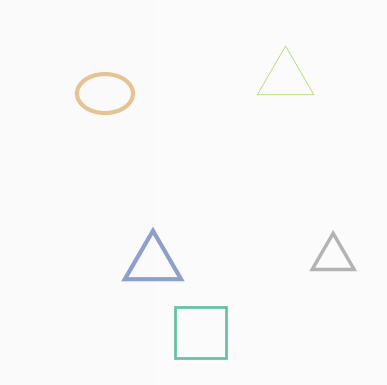[{"shape": "square", "thickness": 2, "radius": 0.33, "center": [0.517, 0.136]}, {"shape": "triangle", "thickness": 3, "radius": 0.42, "center": [0.395, 0.317]}, {"shape": "triangle", "thickness": 0.5, "radius": 0.42, "center": [0.737, 0.796]}, {"shape": "oval", "thickness": 3, "radius": 0.36, "center": [0.271, 0.757]}, {"shape": "triangle", "thickness": 2.5, "radius": 0.31, "center": [0.86, 0.331]}]